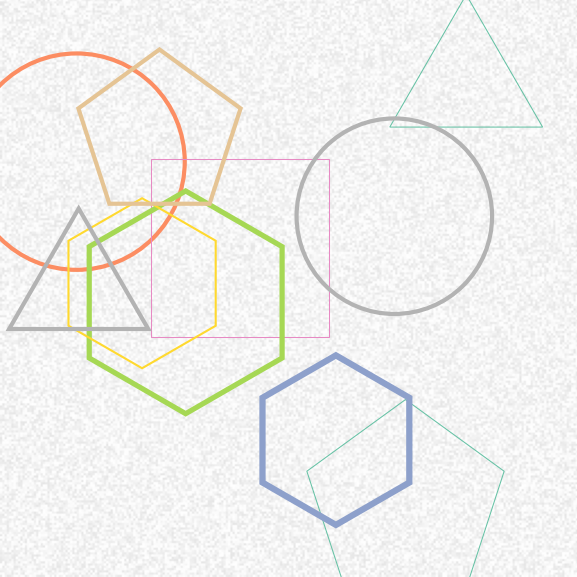[{"shape": "pentagon", "thickness": 0.5, "radius": 0.9, "center": [0.702, 0.128]}, {"shape": "triangle", "thickness": 0.5, "radius": 0.76, "center": [0.807, 0.855]}, {"shape": "circle", "thickness": 2, "radius": 0.94, "center": [0.133, 0.719]}, {"shape": "hexagon", "thickness": 3, "radius": 0.73, "center": [0.582, 0.237]}, {"shape": "square", "thickness": 0.5, "radius": 0.77, "center": [0.415, 0.57]}, {"shape": "hexagon", "thickness": 2.5, "radius": 0.96, "center": [0.321, 0.476]}, {"shape": "hexagon", "thickness": 1, "radius": 0.74, "center": [0.246, 0.509]}, {"shape": "pentagon", "thickness": 2, "radius": 0.74, "center": [0.276, 0.766]}, {"shape": "circle", "thickness": 2, "radius": 0.85, "center": [0.683, 0.625]}, {"shape": "triangle", "thickness": 2, "radius": 0.7, "center": [0.136, 0.499]}]